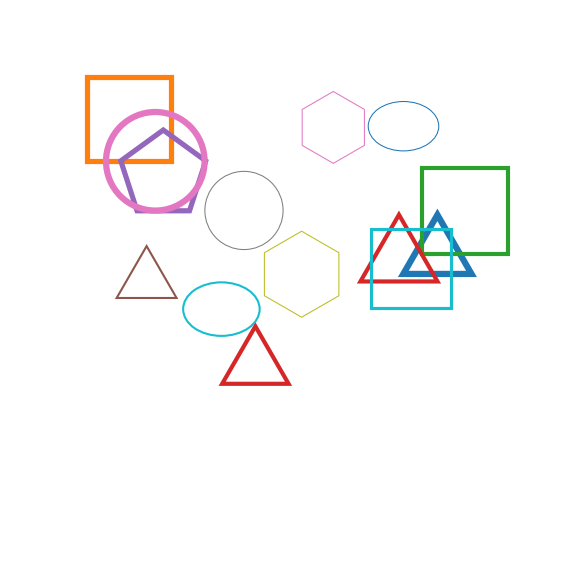[{"shape": "triangle", "thickness": 3, "radius": 0.34, "center": [0.757, 0.559]}, {"shape": "oval", "thickness": 0.5, "radius": 0.31, "center": [0.699, 0.781]}, {"shape": "square", "thickness": 2.5, "radius": 0.36, "center": [0.223, 0.793]}, {"shape": "square", "thickness": 2, "radius": 0.37, "center": [0.805, 0.634]}, {"shape": "triangle", "thickness": 2, "radius": 0.33, "center": [0.442, 0.368]}, {"shape": "triangle", "thickness": 2, "radius": 0.39, "center": [0.691, 0.55]}, {"shape": "pentagon", "thickness": 2.5, "radius": 0.39, "center": [0.283, 0.697]}, {"shape": "triangle", "thickness": 1, "radius": 0.3, "center": [0.254, 0.513]}, {"shape": "circle", "thickness": 3, "radius": 0.43, "center": [0.269, 0.72]}, {"shape": "hexagon", "thickness": 0.5, "radius": 0.31, "center": [0.577, 0.779]}, {"shape": "circle", "thickness": 0.5, "radius": 0.34, "center": [0.422, 0.635]}, {"shape": "hexagon", "thickness": 0.5, "radius": 0.37, "center": [0.522, 0.524]}, {"shape": "square", "thickness": 1.5, "radius": 0.34, "center": [0.712, 0.535]}, {"shape": "oval", "thickness": 1, "radius": 0.33, "center": [0.383, 0.464]}]